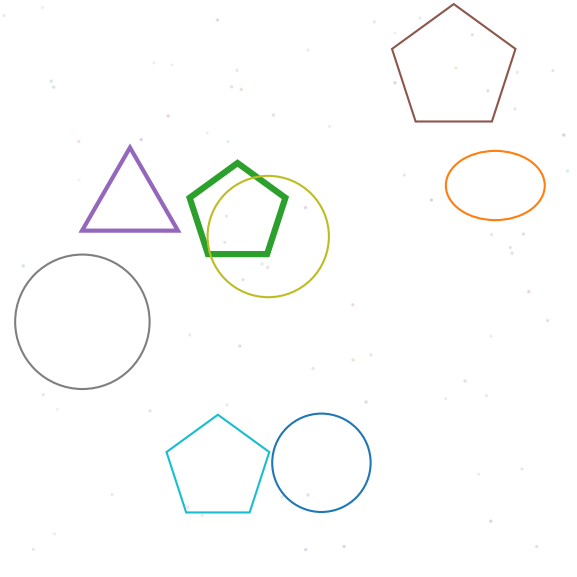[{"shape": "circle", "thickness": 1, "radius": 0.43, "center": [0.557, 0.198]}, {"shape": "oval", "thickness": 1, "radius": 0.43, "center": [0.858, 0.678]}, {"shape": "pentagon", "thickness": 3, "radius": 0.44, "center": [0.411, 0.63]}, {"shape": "triangle", "thickness": 2, "radius": 0.48, "center": [0.225, 0.648]}, {"shape": "pentagon", "thickness": 1, "radius": 0.56, "center": [0.786, 0.88]}, {"shape": "circle", "thickness": 1, "radius": 0.58, "center": [0.143, 0.442]}, {"shape": "circle", "thickness": 1, "radius": 0.53, "center": [0.464, 0.59]}, {"shape": "pentagon", "thickness": 1, "radius": 0.47, "center": [0.377, 0.187]}]